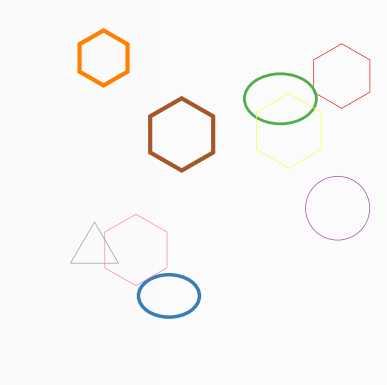[{"shape": "hexagon", "thickness": 0.5, "radius": 0.42, "center": [0.882, 0.803]}, {"shape": "oval", "thickness": 2.5, "radius": 0.39, "center": [0.436, 0.231]}, {"shape": "oval", "thickness": 2, "radius": 0.46, "center": [0.724, 0.743]}, {"shape": "circle", "thickness": 0.5, "radius": 0.41, "center": [0.871, 0.459]}, {"shape": "hexagon", "thickness": 3, "radius": 0.36, "center": [0.267, 0.85]}, {"shape": "hexagon", "thickness": 0.5, "radius": 0.48, "center": [0.745, 0.66]}, {"shape": "hexagon", "thickness": 3, "radius": 0.47, "center": [0.469, 0.651]}, {"shape": "hexagon", "thickness": 0.5, "radius": 0.46, "center": [0.351, 0.351]}, {"shape": "triangle", "thickness": 0.5, "radius": 0.36, "center": [0.244, 0.352]}]